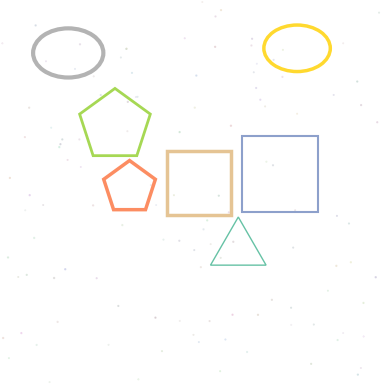[{"shape": "triangle", "thickness": 1, "radius": 0.42, "center": [0.619, 0.353]}, {"shape": "pentagon", "thickness": 2.5, "radius": 0.35, "center": [0.336, 0.512]}, {"shape": "square", "thickness": 1.5, "radius": 0.49, "center": [0.727, 0.547]}, {"shape": "pentagon", "thickness": 2, "radius": 0.48, "center": [0.299, 0.674]}, {"shape": "oval", "thickness": 2.5, "radius": 0.43, "center": [0.772, 0.875]}, {"shape": "square", "thickness": 2.5, "radius": 0.42, "center": [0.516, 0.525]}, {"shape": "oval", "thickness": 3, "radius": 0.46, "center": [0.177, 0.863]}]